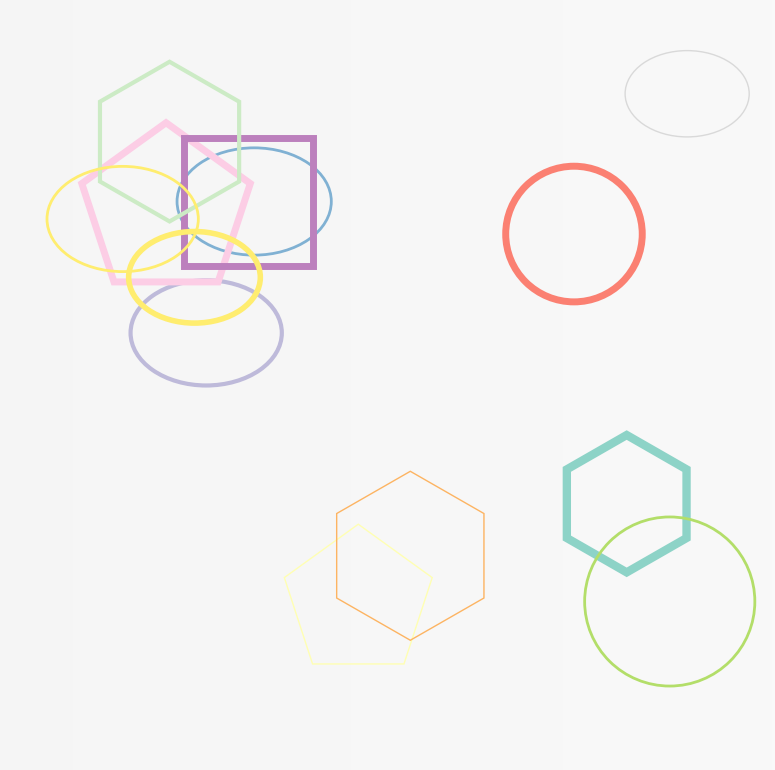[{"shape": "hexagon", "thickness": 3, "radius": 0.45, "center": [0.809, 0.346]}, {"shape": "pentagon", "thickness": 0.5, "radius": 0.5, "center": [0.462, 0.219]}, {"shape": "oval", "thickness": 1.5, "radius": 0.49, "center": [0.266, 0.568]}, {"shape": "circle", "thickness": 2.5, "radius": 0.44, "center": [0.741, 0.696]}, {"shape": "oval", "thickness": 1, "radius": 0.5, "center": [0.328, 0.738]}, {"shape": "hexagon", "thickness": 0.5, "radius": 0.55, "center": [0.529, 0.278]}, {"shape": "circle", "thickness": 1, "radius": 0.55, "center": [0.864, 0.219]}, {"shape": "pentagon", "thickness": 2.5, "radius": 0.57, "center": [0.214, 0.726]}, {"shape": "oval", "thickness": 0.5, "radius": 0.4, "center": [0.887, 0.878]}, {"shape": "square", "thickness": 2.5, "radius": 0.41, "center": [0.32, 0.737]}, {"shape": "hexagon", "thickness": 1.5, "radius": 0.52, "center": [0.219, 0.816]}, {"shape": "oval", "thickness": 1, "radius": 0.49, "center": [0.158, 0.716]}, {"shape": "oval", "thickness": 2, "radius": 0.42, "center": [0.251, 0.64]}]